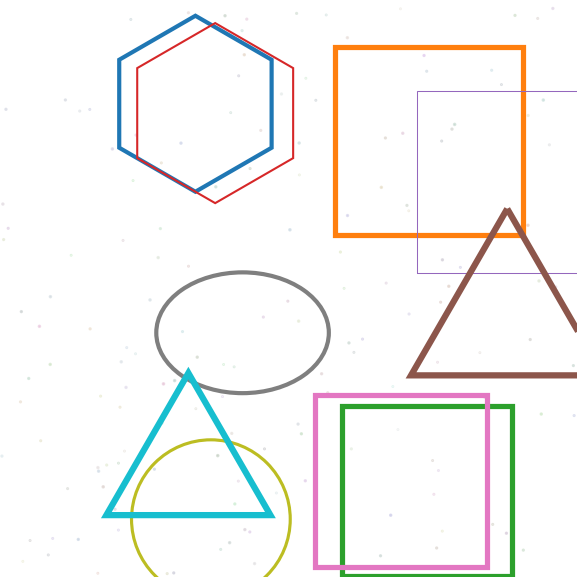[{"shape": "hexagon", "thickness": 2, "radius": 0.76, "center": [0.338, 0.819]}, {"shape": "square", "thickness": 2.5, "radius": 0.81, "center": [0.742, 0.755]}, {"shape": "square", "thickness": 2.5, "radius": 0.73, "center": [0.739, 0.149]}, {"shape": "hexagon", "thickness": 1, "radius": 0.78, "center": [0.373, 0.803]}, {"shape": "square", "thickness": 0.5, "radius": 0.79, "center": [0.88, 0.684]}, {"shape": "triangle", "thickness": 3, "radius": 0.96, "center": [0.878, 0.445]}, {"shape": "square", "thickness": 2.5, "radius": 0.74, "center": [0.695, 0.166]}, {"shape": "oval", "thickness": 2, "radius": 0.75, "center": [0.42, 0.423]}, {"shape": "circle", "thickness": 1.5, "radius": 0.69, "center": [0.365, 0.1]}, {"shape": "triangle", "thickness": 3, "radius": 0.82, "center": [0.326, 0.189]}]